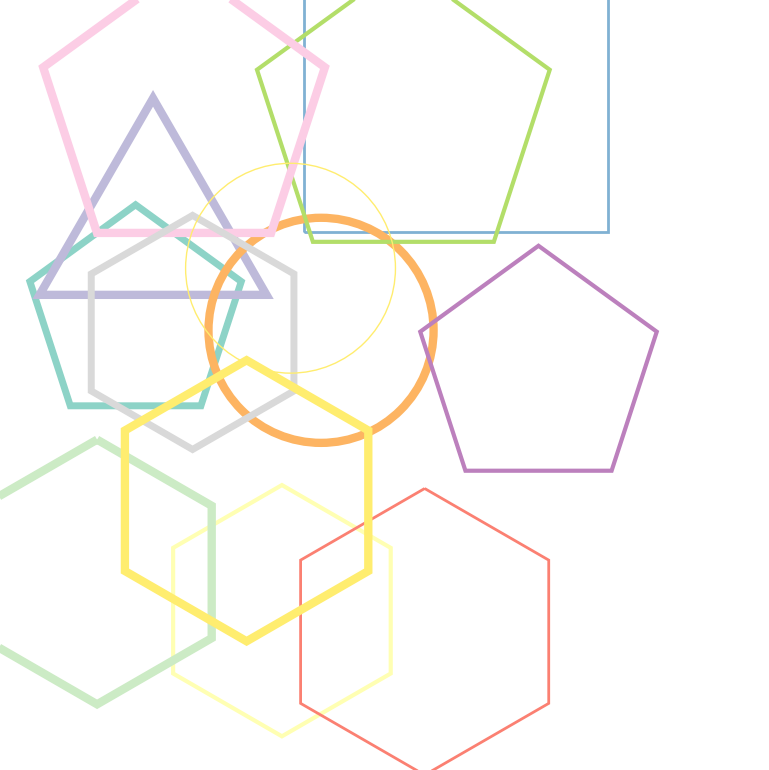[{"shape": "pentagon", "thickness": 2.5, "radius": 0.72, "center": [0.176, 0.59]}, {"shape": "hexagon", "thickness": 1.5, "radius": 0.82, "center": [0.366, 0.207]}, {"shape": "triangle", "thickness": 3, "radius": 0.85, "center": [0.199, 0.702]}, {"shape": "hexagon", "thickness": 1, "radius": 0.93, "center": [0.552, 0.18]}, {"shape": "square", "thickness": 1, "radius": 0.99, "center": [0.592, 0.896]}, {"shape": "circle", "thickness": 3, "radius": 0.73, "center": [0.417, 0.571]}, {"shape": "pentagon", "thickness": 1.5, "radius": 1.0, "center": [0.524, 0.848]}, {"shape": "pentagon", "thickness": 3, "radius": 0.96, "center": [0.239, 0.853]}, {"shape": "hexagon", "thickness": 2.5, "radius": 0.76, "center": [0.25, 0.568]}, {"shape": "pentagon", "thickness": 1.5, "radius": 0.81, "center": [0.699, 0.519]}, {"shape": "hexagon", "thickness": 3, "radius": 0.86, "center": [0.126, 0.257]}, {"shape": "hexagon", "thickness": 3, "radius": 0.91, "center": [0.32, 0.35]}, {"shape": "circle", "thickness": 0.5, "radius": 0.68, "center": [0.377, 0.652]}]